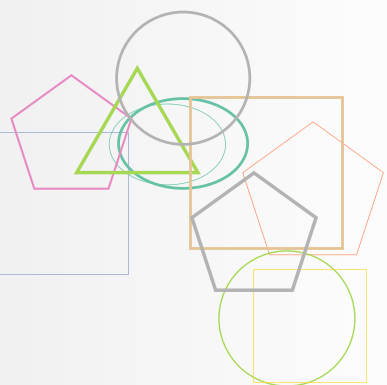[{"shape": "oval", "thickness": 2, "radius": 0.83, "center": [0.472, 0.627]}, {"shape": "oval", "thickness": 0.5, "radius": 0.75, "center": [0.432, 0.625]}, {"shape": "pentagon", "thickness": 0.5, "radius": 0.95, "center": [0.808, 0.493]}, {"shape": "square", "thickness": 0.5, "radius": 0.92, "center": [0.146, 0.472]}, {"shape": "pentagon", "thickness": 1.5, "radius": 0.81, "center": [0.184, 0.642]}, {"shape": "circle", "thickness": 1, "radius": 0.88, "center": [0.74, 0.173]}, {"shape": "triangle", "thickness": 2.5, "radius": 0.9, "center": [0.354, 0.642]}, {"shape": "square", "thickness": 0.5, "radius": 0.73, "center": [0.798, 0.154]}, {"shape": "square", "thickness": 2, "radius": 0.98, "center": [0.686, 0.552]}, {"shape": "circle", "thickness": 2, "radius": 0.86, "center": [0.473, 0.797]}, {"shape": "pentagon", "thickness": 2.5, "radius": 0.84, "center": [0.655, 0.382]}]